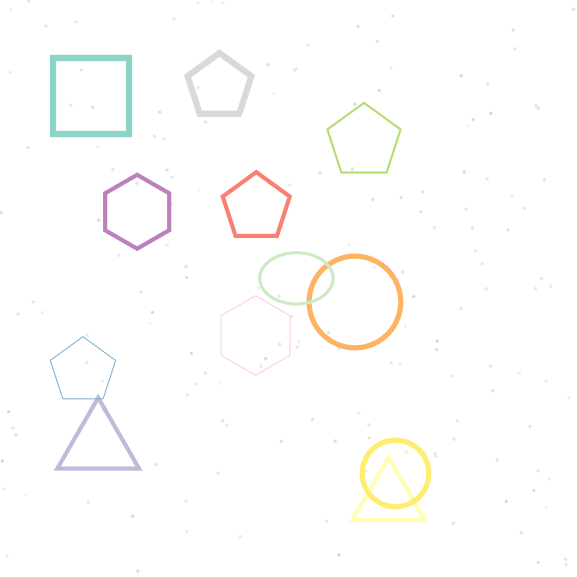[{"shape": "square", "thickness": 3, "radius": 0.33, "center": [0.157, 0.833]}, {"shape": "triangle", "thickness": 2, "radius": 0.36, "center": [0.673, 0.135]}, {"shape": "triangle", "thickness": 2, "radius": 0.41, "center": [0.17, 0.229]}, {"shape": "pentagon", "thickness": 2, "radius": 0.31, "center": [0.444, 0.64]}, {"shape": "pentagon", "thickness": 0.5, "radius": 0.3, "center": [0.144, 0.357]}, {"shape": "circle", "thickness": 2.5, "radius": 0.4, "center": [0.615, 0.476]}, {"shape": "pentagon", "thickness": 1, "radius": 0.33, "center": [0.63, 0.754]}, {"shape": "hexagon", "thickness": 0.5, "radius": 0.34, "center": [0.443, 0.418]}, {"shape": "pentagon", "thickness": 3, "radius": 0.29, "center": [0.38, 0.849]}, {"shape": "hexagon", "thickness": 2, "radius": 0.32, "center": [0.237, 0.632]}, {"shape": "oval", "thickness": 1.5, "radius": 0.32, "center": [0.513, 0.517]}, {"shape": "circle", "thickness": 2.5, "radius": 0.29, "center": [0.685, 0.179]}]